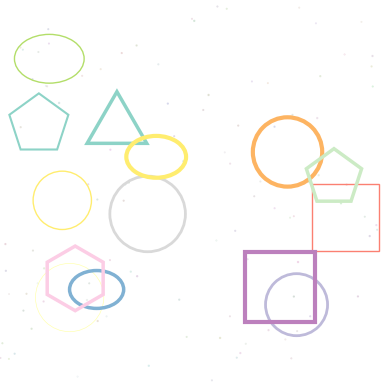[{"shape": "triangle", "thickness": 2.5, "radius": 0.45, "center": [0.304, 0.672]}, {"shape": "pentagon", "thickness": 1.5, "radius": 0.4, "center": [0.101, 0.677]}, {"shape": "circle", "thickness": 0.5, "radius": 0.44, "center": [0.181, 0.227]}, {"shape": "circle", "thickness": 2, "radius": 0.4, "center": [0.77, 0.209]}, {"shape": "square", "thickness": 1, "radius": 0.43, "center": [0.897, 0.435]}, {"shape": "oval", "thickness": 2.5, "radius": 0.35, "center": [0.251, 0.248]}, {"shape": "circle", "thickness": 3, "radius": 0.45, "center": [0.747, 0.605]}, {"shape": "oval", "thickness": 1, "radius": 0.45, "center": [0.128, 0.847]}, {"shape": "hexagon", "thickness": 2.5, "radius": 0.42, "center": [0.195, 0.277]}, {"shape": "circle", "thickness": 2, "radius": 0.49, "center": [0.383, 0.444]}, {"shape": "square", "thickness": 3, "radius": 0.45, "center": [0.727, 0.254]}, {"shape": "pentagon", "thickness": 2.5, "radius": 0.38, "center": [0.867, 0.538]}, {"shape": "oval", "thickness": 3, "radius": 0.39, "center": [0.406, 0.593]}, {"shape": "circle", "thickness": 1, "radius": 0.38, "center": [0.162, 0.48]}]